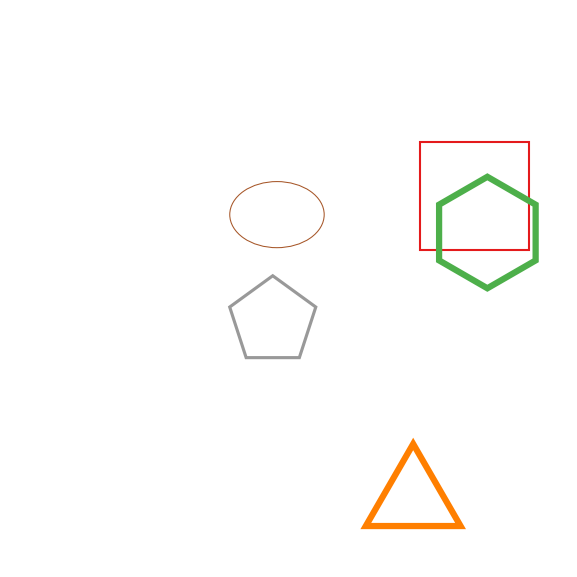[{"shape": "square", "thickness": 1, "radius": 0.47, "center": [0.822, 0.659]}, {"shape": "hexagon", "thickness": 3, "radius": 0.48, "center": [0.844, 0.596]}, {"shape": "triangle", "thickness": 3, "radius": 0.47, "center": [0.715, 0.136]}, {"shape": "oval", "thickness": 0.5, "radius": 0.41, "center": [0.48, 0.627]}, {"shape": "pentagon", "thickness": 1.5, "radius": 0.39, "center": [0.472, 0.443]}]